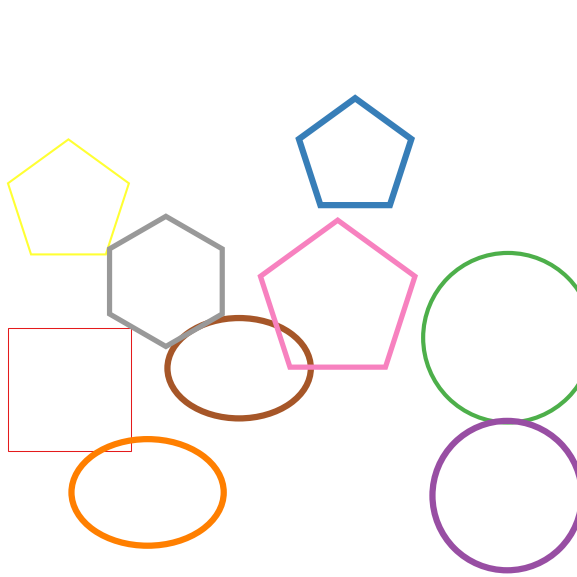[{"shape": "square", "thickness": 0.5, "radius": 0.53, "center": [0.121, 0.325]}, {"shape": "pentagon", "thickness": 3, "radius": 0.51, "center": [0.615, 0.727]}, {"shape": "circle", "thickness": 2, "radius": 0.73, "center": [0.88, 0.414]}, {"shape": "circle", "thickness": 3, "radius": 0.65, "center": [0.878, 0.141]}, {"shape": "oval", "thickness": 3, "radius": 0.66, "center": [0.256, 0.146]}, {"shape": "pentagon", "thickness": 1, "radius": 0.55, "center": [0.118, 0.648]}, {"shape": "oval", "thickness": 3, "radius": 0.62, "center": [0.414, 0.362]}, {"shape": "pentagon", "thickness": 2.5, "radius": 0.7, "center": [0.585, 0.477]}, {"shape": "hexagon", "thickness": 2.5, "radius": 0.56, "center": [0.287, 0.512]}]